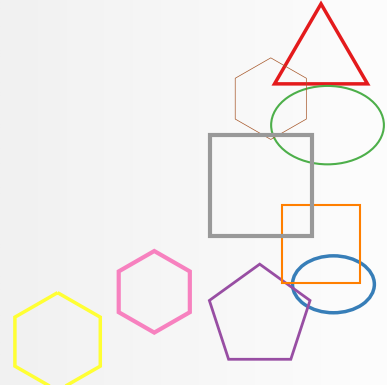[{"shape": "triangle", "thickness": 2.5, "radius": 0.69, "center": [0.828, 0.851]}, {"shape": "oval", "thickness": 2.5, "radius": 0.53, "center": [0.861, 0.262]}, {"shape": "oval", "thickness": 1.5, "radius": 0.73, "center": [0.845, 0.675]}, {"shape": "pentagon", "thickness": 2, "radius": 0.68, "center": [0.67, 0.177]}, {"shape": "square", "thickness": 1.5, "radius": 0.5, "center": [0.828, 0.366]}, {"shape": "hexagon", "thickness": 2.5, "radius": 0.64, "center": [0.149, 0.113]}, {"shape": "hexagon", "thickness": 0.5, "radius": 0.53, "center": [0.699, 0.744]}, {"shape": "hexagon", "thickness": 3, "radius": 0.53, "center": [0.398, 0.242]}, {"shape": "square", "thickness": 3, "radius": 0.66, "center": [0.673, 0.518]}]